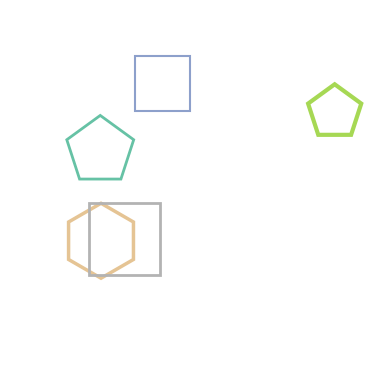[{"shape": "pentagon", "thickness": 2, "radius": 0.46, "center": [0.26, 0.609]}, {"shape": "square", "thickness": 1.5, "radius": 0.36, "center": [0.422, 0.784]}, {"shape": "pentagon", "thickness": 3, "radius": 0.36, "center": [0.869, 0.709]}, {"shape": "hexagon", "thickness": 2.5, "radius": 0.49, "center": [0.262, 0.375]}, {"shape": "square", "thickness": 2, "radius": 0.46, "center": [0.322, 0.379]}]